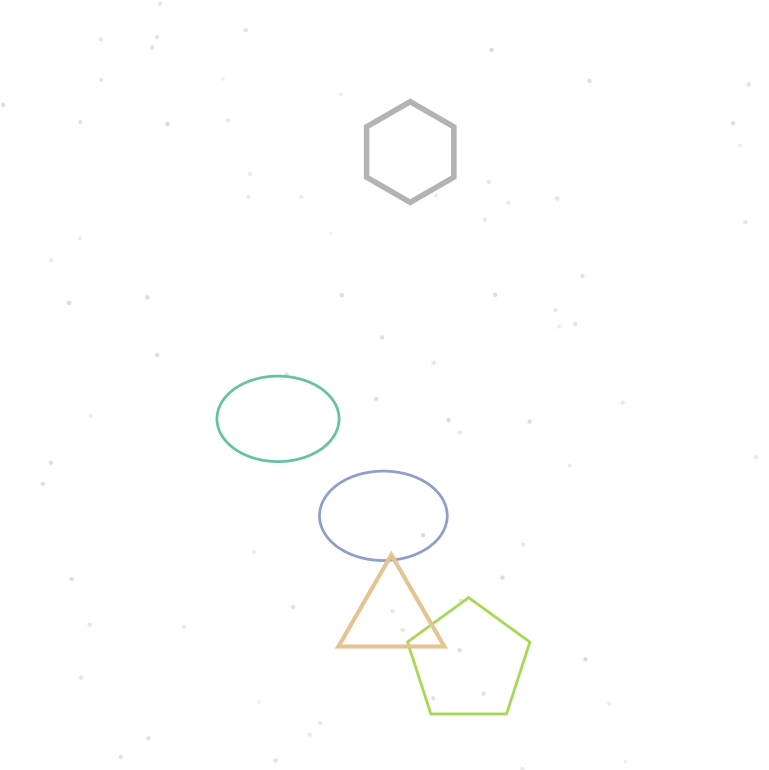[{"shape": "oval", "thickness": 1, "radius": 0.4, "center": [0.361, 0.456]}, {"shape": "oval", "thickness": 1, "radius": 0.41, "center": [0.498, 0.33]}, {"shape": "pentagon", "thickness": 1, "radius": 0.42, "center": [0.609, 0.14]}, {"shape": "triangle", "thickness": 1.5, "radius": 0.4, "center": [0.508, 0.2]}, {"shape": "hexagon", "thickness": 2, "radius": 0.33, "center": [0.533, 0.803]}]